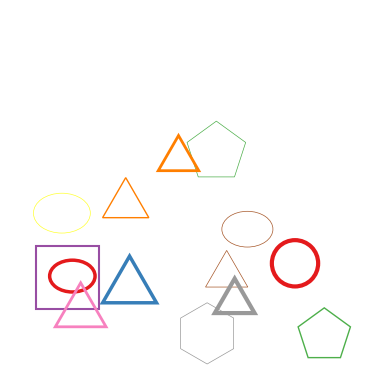[{"shape": "circle", "thickness": 3, "radius": 0.3, "center": [0.766, 0.316]}, {"shape": "oval", "thickness": 2.5, "radius": 0.29, "center": [0.188, 0.283]}, {"shape": "triangle", "thickness": 2.5, "radius": 0.4, "center": [0.337, 0.254]}, {"shape": "pentagon", "thickness": 0.5, "radius": 0.4, "center": [0.562, 0.605]}, {"shape": "pentagon", "thickness": 1, "radius": 0.36, "center": [0.842, 0.129]}, {"shape": "square", "thickness": 1.5, "radius": 0.41, "center": [0.176, 0.279]}, {"shape": "triangle", "thickness": 2, "radius": 0.3, "center": [0.464, 0.587]}, {"shape": "triangle", "thickness": 1, "radius": 0.35, "center": [0.327, 0.469]}, {"shape": "oval", "thickness": 0.5, "radius": 0.37, "center": [0.161, 0.446]}, {"shape": "triangle", "thickness": 0.5, "radius": 0.32, "center": [0.589, 0.286]}, {"shape": "oval", "thickness": 0.5, "radius": 0.33, "center": [0.643, 0.405]}, {"shape": "triangle", "thickness": 2, "radius": 0.38, "center": [0.21, 0.189]}, {"shape": "triangle", "thickness": 3, "radius": 0.3, "center": [0.61, 0.217]}, {"shape": "hexagon", "thickness": 0.5, "radius": 0.4, "center": [0.538, 0.134]}]